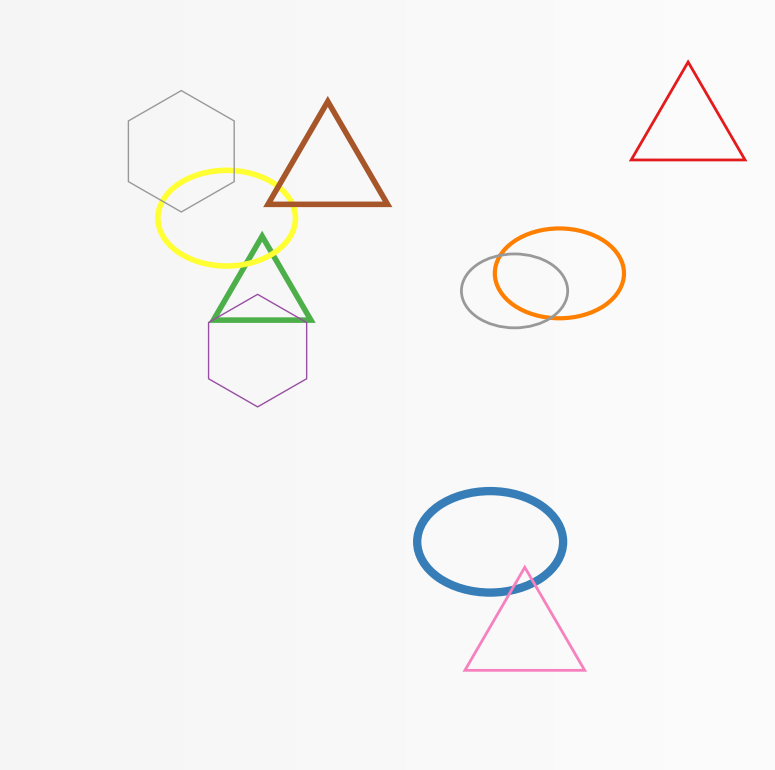[{"shape": "triangle", "thickness": 1, "radius": 0.42, "center": [0.888, 0.835]}, {"shape": "oval", "thickness": 3, "radius": 0.47, "center": [0.632, 0.296]}, {"shape": "triangle", "thickness": 2, "radius": 0.36, "center": [0.338, 0.621]}, {"shape": "hexagon", "thickness": 0.5, "radius": 0.37, "center": [0.332, 0.545]}, {"shape": "oval", "thickness": 1.5, "radius": 0.42, "center": [0.722, 0.645]}, {"shape": "oval", "thickness": 2, "radius": 0.44, "center": [0.293, 0.717]}, {"shape": "triangle", "thickness": 2, "radius": 0.45, "center": [0.423, 0.779]}, {"shape": "triangle", "thickness": 1, "radius": 0.45, "center": [0.677, 0.174]}, {"shape": "oval", "thickness": 1, "radius": 0.34, "center": [0.664, 0.622]}, {"shape": "hexagon", "thickness": 0.5, "radius": 0.39, "center": [0.234, 0.804]}]